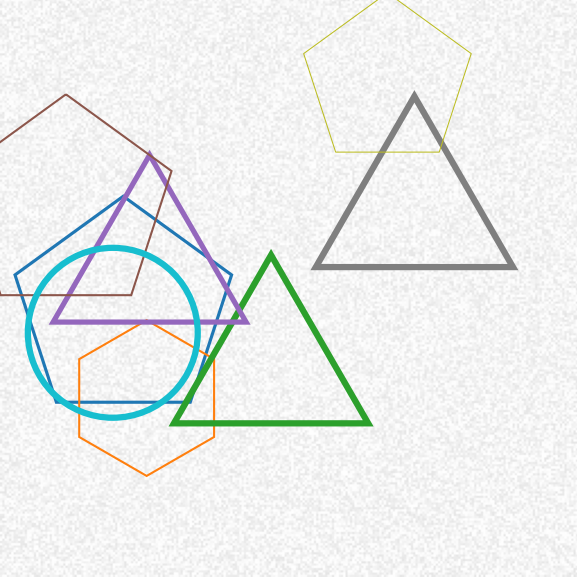[{"shape": "pentagon", "thickness": 1.5, "radius": 0.99, "center": [0.214, 0.462]}, {"shape": "hexagon", "thickness": 1, "radius": 0.67, "center": [0.254, 0.31]}, {"shape": "triangle", "thickness": 3, "radius": 0.97, "center": [0.469, 0.363]}, {"shape": "triangle", "thickness": 2.5, "radius": 0.96, "center": [0.259, 0.538]}, {"shape": "pentagon", "thickness": 1, "radius": 0.96, "center": [0.114, 0.644]}, {"shape": "triangle", "thickness": 3, "radius": 0.99, "center": [0.718, 0.635]}, {"shape": "pentagon", "thickness": 0.5, "radius": 0.76, "center": [0.671, 0.859]}, {"shape": "circle", "thickness": 3, "radius": 0.74, "center": [0.195, 0.423]}]